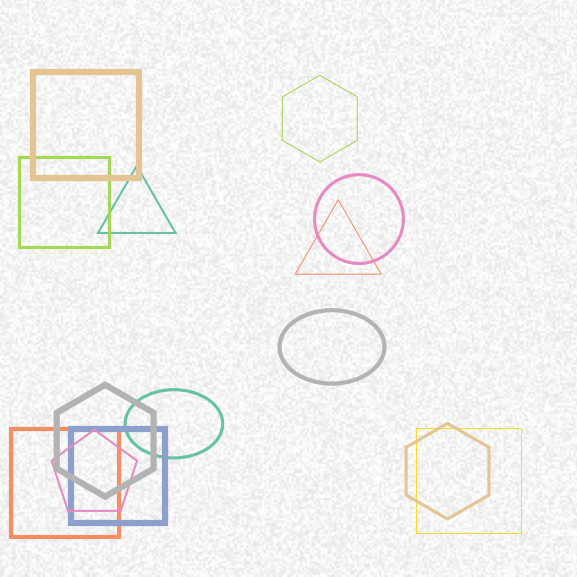[{"shape": "oval", "thickness": 1.5, "radius": 0.42, "center": [0.301, 0.265]}, {"shape": "triangle", "thickness": 1, "radius": 0.39, "center": [0.237, 0.634]}, {"shape": "triangle", "thickness": 0.5, "radius": 0.43, "center": [0.586, 0.567]}, {"shape": "square", "thickness": 2, "radius": 0.47, "center": [0.112, 0.163]}, {"shape": "square", "thickness": 3, "radius": 0.41, "center": [0.204, 0.175]}, {"shape": "circle", "thickness": 1.5, "radius": 0.38, "center": [0.622, 0.62]}, {"shape": "pentagon", "thickness": 1, "radius": 0.39, "center": [0.163, 0.177]}, {"shape": "hexagon", "thickness": 0.5, "radius": 0.38, "center": [0.554, 0.794]}, {"shape": "square", "thickness": 1.5, "radius": 0.39, "center": [0.111, 0.649]}, {"shape": "square", "thickness": 0.5, "radius": 0.45, "center": [0.811, 0.167]}, {"shape": "square", "thickness": 3, "radius": 0.46, "center": [0.148, 0.782]}, {"shape": "hexagon", "thickness": 1.5, "radius": 0.41, "center": [0.775, 0.183]}, {"shape": "oval", "thickness": 2, "radius": 0.45, "center": [0.575, 0.398]}, {"shape": "hexagon", "thickness": 3, "radius": 0.48, "center": [0.182, 0.236]}]